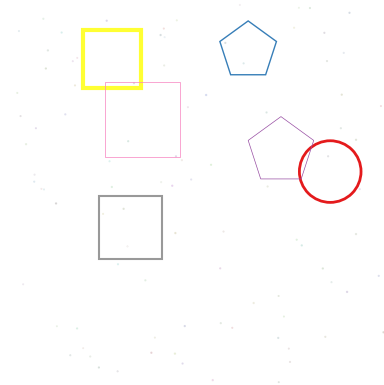[{"shape": "circle", "thickness": 2, "radius": 0.4, "center": [0.858, 0.554]}, {"shape": "pentagon", "thickness": 1, "radius": 0.39, "center": [0.645, 0.868]}, {"shape": "pentagon", "thickness": 0.5, "radius": 0.45, "center": [0.73, 0.608]}, {"shape": "square", "thickness": 3, "radius": 0.38, "center": [0.291, 0.848]}, {"shape": "square", "thickness": 0.5, "radius": 0.48, "center": [0.371, 0.69]}, {"shape": "square", "thickness": 1.5, "radius": 0.41, "center": [0.339, 0.409]}]